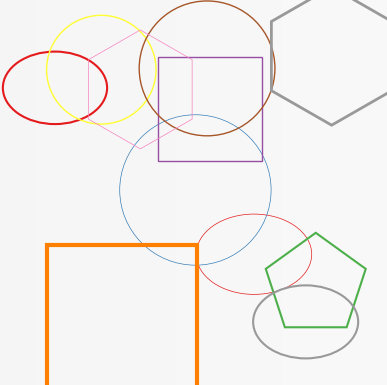[{"shape": "oval", "thickness": 0.5, "radius": 0.75, "center": [0.655, 0.34]}, {"shape": "oval", "thickness": 1.5, "radius": 0.67, "center": [0.142, 0.772]}, {"shape": "circle", "thickness": 0.5, "radius": 0.98, "center": [0.504, 0.507]}, {"shape": "pentagon", "thickness": 1.5, "radius": 0.68, "center": [0.815, 0.26]}, {"shape": "square", "thickness": 1, "radius": 0.68, "center": [0.542, 0.717]}, {"shape": "square", "thickness": 3, "radius": 0.96, "center": [0.315, 0.17]}, {"shape": "circle", "thickness": 1, "radius": 0.71, "center": [0.261, 0.819]}, {"shape": "circle", "thickness": 1, "radius": 0.88, "center": [0.534, 0.822]}, {"shape": "hexagon", "thickness": 0.5, "radius": 0.77, "center": [0.362, 0.768]}, {"shape": "hexagon", "thickness": 2, "radius": 0.9, "center": [0.856, 0.854]}, {"shape": "oval", "thickness": 1.5, "radius": 0.68, "center": [0.789, 0.164]}]